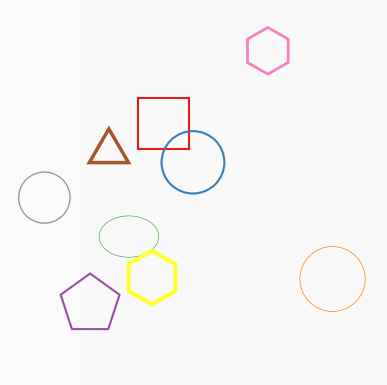[{"shape": "square", "thickness": 1.5, "radius": 0.33, "center": [0.421, 0.68]}, {"shape": "circle", "thickness": 1.5, "radius": 0.41, "center": [0.498, 0.578]}, {"shape": "oval", "thickness": 0.5, "radius": 0.38, "center": [0.333, 0.386]}, {"shape": "pentagon", "thickness": 1.5, "radius": 0.4, "center": [0.233, 0.21]}, {"shape": "circle", "thickness": 0.5, "radius": 0.42, "center": [0.858, 0.275]}, {"shape": "hexagon", "thickness": 3, "radius": 0.35, "center": [0.392, 0.279]}, {"shape": "triangle", "thickness": 2.5, "radius": 0.29, "center": [0.281, 0.607]}, {"shape": "hexagon", "thickness": 2, "radius": 0.3, "center": [0.691, 0.868]}, {"shape": "circle", "thickness": 1, "radius": 0.33, "center": [0.114, 0.487]}]